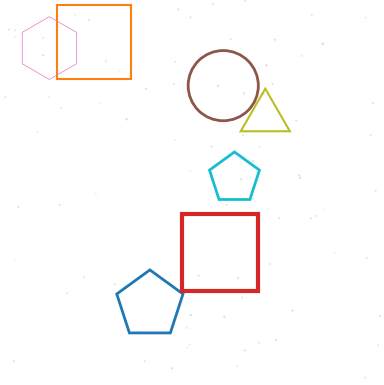[{"shape": "pentagon", "thickness": 2, "radius": 0.45, "center": [0.389, 0.208]}, {"shape": "square", "thickness": 1.5, "radius": 0.48, "center": [0.244, 0.89]}, {"shape": "square", "thickness": 3, "radius": 0.5, "center": [0.572, 0.344]}, {"shape": "circle", "thickness": 2, "radius": 0.46, "center": [0.58, 0.778]}, {"shape": "hexagon", "thickness": 0.5, "radius": 0.41, "center": [0.128, 0.875]}, {"shape": "triangle", "thickness": 1.5, "radius": 0.37, "center": [0.689, 0.696]}, {"shape": "pentagon", "thickness": 2, "radius": 0.34, "center": [0.609, 0.537]}]